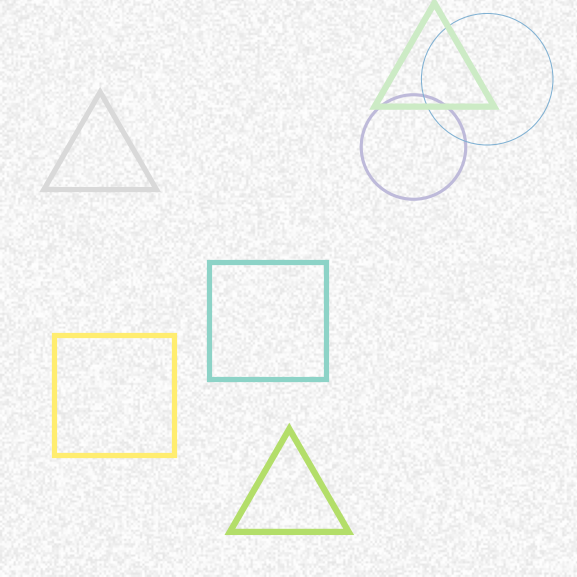[{"shape": "square", "thickness": 2.5, "radius": 0.51, "center": [0.464, 0.443]}, {"shape": "circle", "thickness": 1.5, "radius": 0.45, "center": [0.716, 0.745]}, {"shape": "circle", "thickness": 0.5, "radius": 0.57, "center": [0.844, 0.862]}, {"shape": "triangle", "thickness": 3, "radius": 0.59, "center": [0.501, 0.138]}, {"shape": "triangle", "thickness": 2.5, "radius": 0.56, "center": [0.173, 0.727]}, {"shape": "triangle", "thickness": 3, "radius": 0.6, "center": [0.752, 0.874]}, {"shape": "square", "thickness": 2.5, "radius": 0.52, "center": [0.198, 0.315]}]